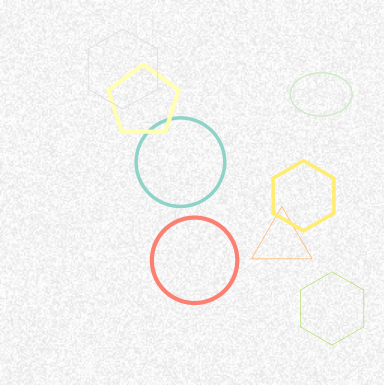[{"shape": "circle", "thickness": 2.5, "radius": 0.58, "center": [0.469, 0.579]}, {"shape": "pentagon", "thickness": 3, "radius": 0.48, "center": [0.373, 0.736]}, {"shape": "circle", "thickness": 3, "radius": 0.55, "center": [0.505, 0.324]}, {"shape": "triangle", "thickness": 0.5, "radius": 0.45, "center": [0.732, 0.373]}, {"shape": "hexagon", "thickness": 0.5, "radius": 0.48, "center": [0.863, 0.199]}, {"shape": "hexagon", "thickness": 0.5, "radius": 0.52, "center": [0.319, 0.821]}, {"shape": "oval", "thickness": 1, "radius": 0.4, "center": [0.834, 0.755]}, {"shape": "hexagon", "thickness": 2.5, "radius": 0.46, "center": [0.788, 0.492]}]